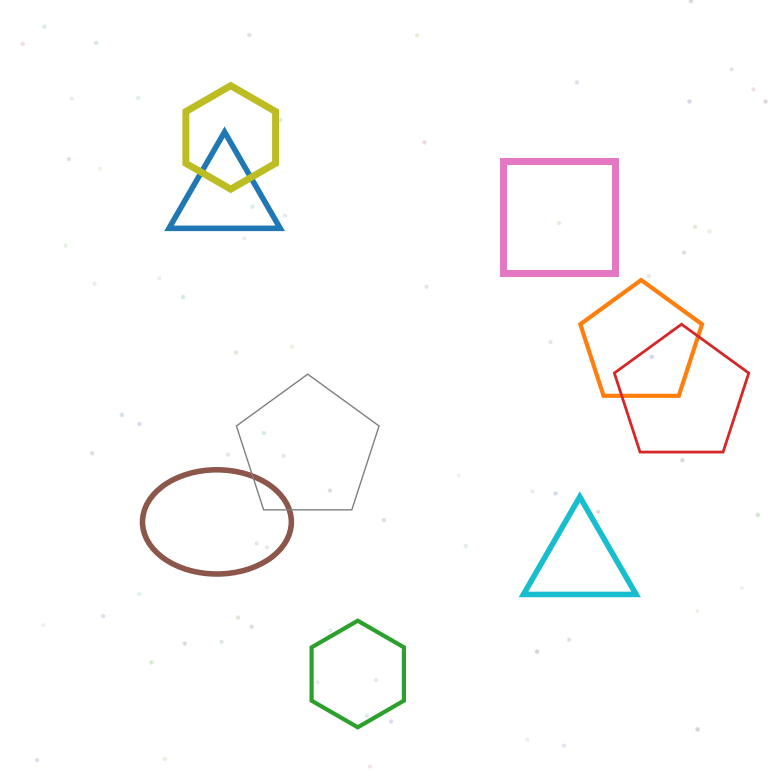[{"shape": "triangle", "thickness": 2, "radius": 0.42, "center": [0.292, 0.745]}, {"shape": "pentagon", "thickness": 1.5, "radius": 0.42, "center": [0.833, 0.553]}, {"shape": "hexagon", "thickness": 1.5, "radius": 0.35, "center": [0.465, 0.125]}, {"shape": "pentagon", "thickness": 1, "radius": 0.46, "center": [0.885, 0.487]}, {"shape": "oval", "thickness": 2, "radius": 0.48, "center": [0.282, 0.322]}, {"shape": "square", "thickness": 2.5, "radius": 0.36, "center": [0.726, 0.719]}, {"shape": "pentagon", "thickness": 0.5, "radius": 0.49, "center": [0.4, 0.417]}, {"shape": "hexagon", "thickness": 2.5, "radius": 0.34, "center": [0.3, 0.822]}, {"shape": "triangle", "thickness": 2, "radius": 0.42, "center": [0.753, 0.27]}]